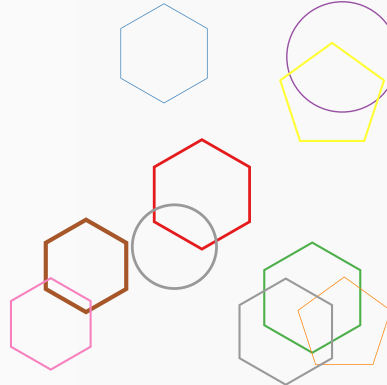[{"shape": "hexagon", "thickness": 2, "radius": 0.71, "center": [0.521, 0.495]}, {"shape": "hexagon", "thickness": 0.5, "radius": 0.64, "center": [0.423, 0.861]}, {"shape": "hexagon", "thickness": 1.5, "radius": 0.72, "center": [0.806, 0.227]}, {"shape": "circle", "thickness": 1, "radius": 0.72, "center": [0.883, 0.852]}, {"shape": "pentagon", "thickness": 0.5, "radius": 0.63, "center": [0.888, 0.155]}, {"shape": "pentagon", "thickness": 1.5, "radius": 0.7, "center": [0.857, 0.748]}, {"shape": "hexagon", "thickness": 3, "radius": 0.6, "center": [0.222, 0.309]}, {"shape": "hexagon", "thickness": 1.5, "radius": 0.59, "center": [0.131, 0.159]}, {"shape": "hexagon", "thickness": 1.5, "radius": 0.69, "center": [0.737, 0.139]}, {"shape": "circle", "thickness": 2, "radius": 0.54, "center": [0.45, 0.359]}]